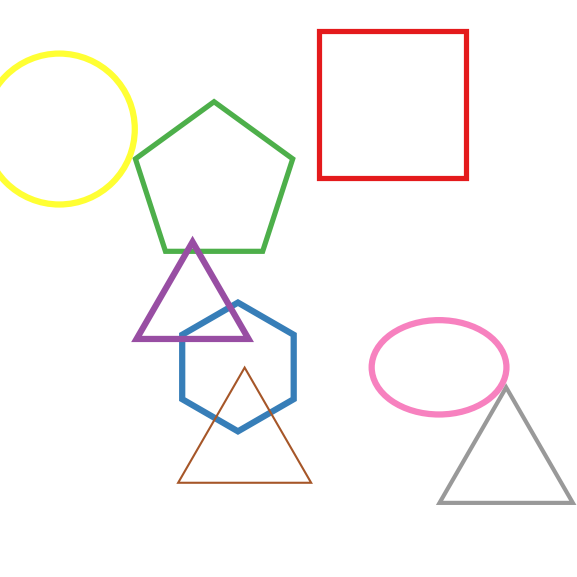[{"shape": "square", "thickness": 2.5, "radius": 0.64, "center": [0.68, 0.818]}, {"shape": "hexagon", "thickness": 3, "radius": 0.56, "center": [0.412, 0.364]}, {"shape": "pentagon", "thickness": 2.5, "radius": 0.72, "center": [0.371, 0.68]}, {"shape": "triangle", "thickness": 3, "radius": 0.56, "center": [0.333, 0.468]}, {"shape": "circle", "thickness": 3, "radius": 0.65, "center": [0.103, 0.776]}, {"shape": "triangle", "thickness": 1, "radius": 0.66, "center": [0.424, 0.23]}, {"shape": "oval", "thickness": 3, "radius": 0.58, "center": [0.76, 0.363]}, {"shape": "triangle", "thickness": 2, "radius": 0.67, "center": [0.876, 0.195]}]